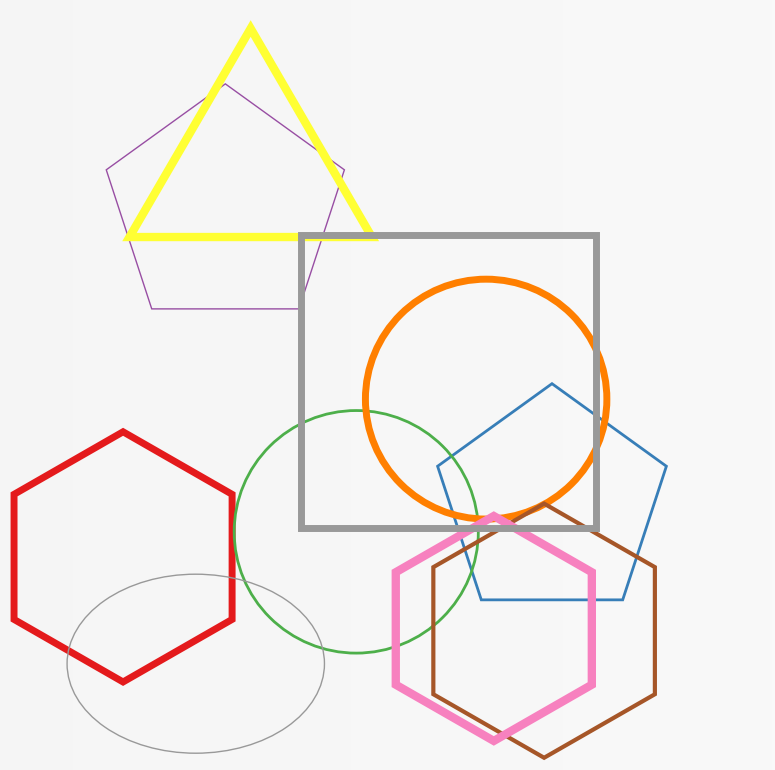[{"shape": "hexagon", "thickness": 2.5, "radius": 0.81, "center": [0.159, 0.277]}, {"shape": "pentagon", "thickness": 1, "radius": 0.78, "center": [0.712, 0.347]}, {"shape": "circle", "thickness": 1, "radius": 0.79, "center": [0.46, 0.309]}, {"shape": "pentagon", "thickness": 0.5, "radius": 0.81, "center": [0.291, 0.73]}, {"shape": "circle", "thickness": 2.5, "radius": 0.78, "center": [0.627, 0.482]}, {"shape": "triangle", "thickness": 3, "radius": 0.9, "center": [0.323, 0.782]}, {"shape": "hexagon", "thickness": 1.5, "radius": 0.83, "center": [0.702, 0.181]}, {"shape": "hexagon", "thickness": 3, "radius": 0.73, "center": [0.637, 0.184]}, {"shape": "square", "thickness": 2.5, "radius": 0.95, "center": [0.578, 0.504]}, {"shape": "oval", "thickness": 0.5, "radius": 0.83, "center": [0.253, 0.138]}]